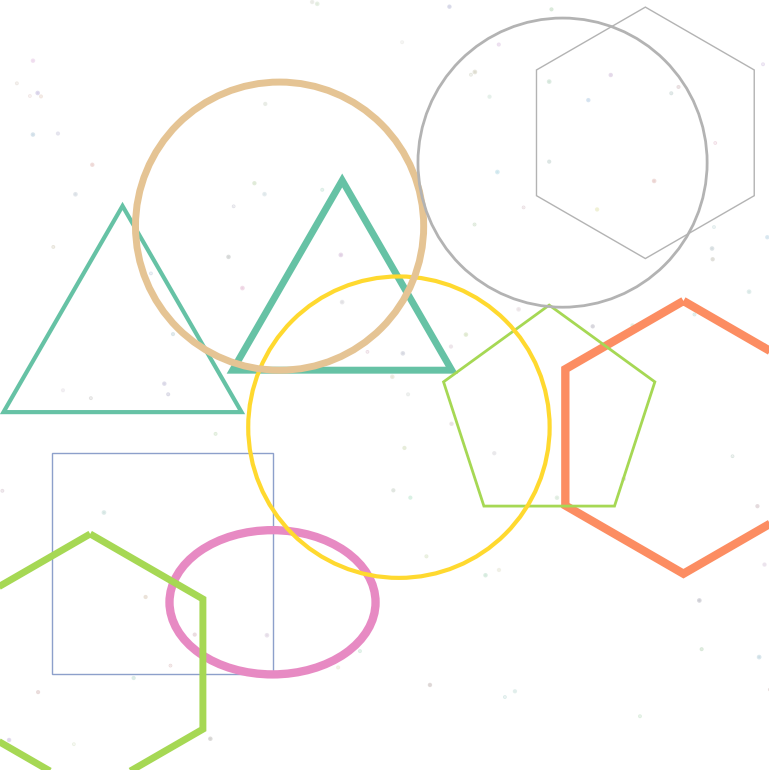[{"shape": "triangle", "thickness": 1.5, "radius": 0.89, "center": [0.159, 0.554]}, {"shape": "triangle", "thickness": 2.5, "radius": 0.82, "center": [0.444, 0.601]}, {"shape": "hexagon", "thickness": 3, "radius": 0.89, "center": [0.888, 0.432]}, {"shape": "square", "thickness": 0.5, "radius": 0.72, "center": [0.211, 0.268]}, {"shape": "oval", "thickness": 3, "radius": 0.67, "center": [0.354, 0.218]}, {"shape": "pentagon", "thickness": 1, "radius": 0.72, "center": [0.713, 0.459]}, {"shape": "hexagon", "thickness": 2.5, "radius": 0.85, "center": [0.117, 0.138]}, {"shape": "circle", "thickness": 1.5, "radius": 0.98, "center": [0.518, 0.445]}, {"shape": "circle", "thickness": 2.5, "radius": 0.94, "center": [0.363, 0.706]}, {"shape": "circle", "thickness": 1, "radius": 0.94, "center": [0.731, 0.789]}, {"shape": "hexagon", "thickness": 0.5, "radius": 0.82, "center": [0.838, 0.827]}]